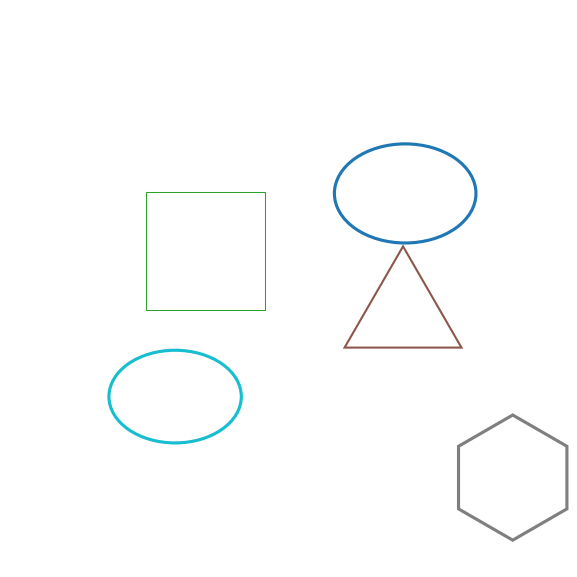[{"shape": "oval", "thickness": 1.5, "radius": 0.61, "center": [0.702, 0.664]}, {"shape": "square", "thickness": 0.5, "radius": 0.51, "center": [0.356, 0.565]}, {"shape": "triangle", "thickness": 1, "radius": 0.58, "center": [0.698, 0.456]}, {"shape": "hexagon", "thickness": 1.5, "radius": 0.54, "center": [0.888, 0.172]}, {"shape": "oval", "thickness": 1.5, "radius": 0.57, "center": [0.303, 0.312]}]